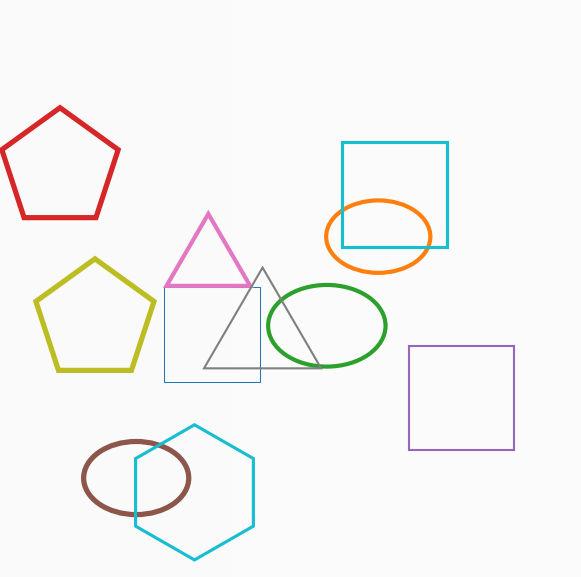[{"shape": "square", "thickness": 0.5, "radius": 0.41, "center": [0.364, 0.42]}, {"shape": "oval", "thickness": 2, "radius": 0.45, "center": [0.651, 0.589]}, {"shape": "oval", "thickness": 2, "radius": 0.5, "center": [0.562, 0.435]}, {"shape": "pentagon", "thickness": 2.5, "radius": 0.53, "center": [0.103, 0.707]}, {"shape": "square", "thickness": 1, "radius": 0.45, "center": [0.794, 0.31]}, {"shape": "oval", "thickness": 2.5, "radius": 0.45, "center": [0.234, 0.171]}, {"shape": "triangle", "thickness": 2, "radius": 0.42, "center": [0.358, 0.546]}, {"shape": "triangle", "thickness": 1, "radius": 0.58, "center": [0.452, 0.419]}, {"shape": "pentagon", "thickness": 2.5, "radius": 0.53, "center": [0.163, 0.444]}, {"shape": "square", "thickness": 1.5, "radius": 0.45, "center": [0.679, 0.663]}, {"shape": "hexagon", "thickness": 1.5, "radius": 0.59, "center": [0.335, 0.147]}]